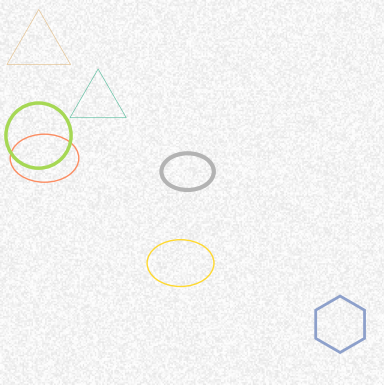[{"shape": "triangle", "thickness": 0.5, "radius": 0.42, "center": [0.255, 0.736]}, {"shape": "oval", "thickness": 1, "radius": 0.45, "center": [0.116, 0.589]}, {"shape": "hexagon", "thickness": 2, "radius": 0.37, "center": [0.883, 0.158]}, {"shape": "circle", "thickness": 2.5, "radius": 0.42, "center": [0.1, 0.648]}, {"shape": "oval", "thickness": 1, "radius": 0.43, "center": [0.469, 0.317]}, {"shape": "triangle", "thickness": 0.5, "radius": 0.48, "center": [0.101, 0.88]}, {"shape": "oval", "thickness": 3, "radius": 0.34, "center": [0.487, 0.554]}]